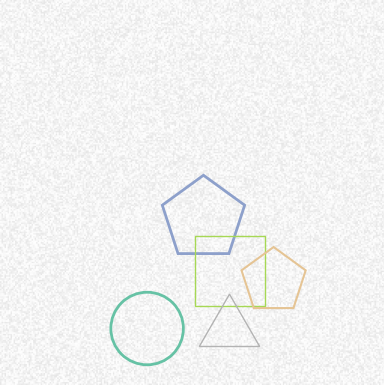[{"shape": "circle", "thickness": 2, "radius": 0.47, "center": [0.382, 0.147]}, {"shape": "pentagon", "thickness": 2, "radius": 0.56, "center": [0.529, 0.432]}, {"shape": "square", "thickness": 1, "radius": 0.46, "center": [0.597, 0.295]}, {"shape": "pentagon", "thickness": 1.5, "radius": 0.44, "center": [0.711, 0.271]}, {"shape": "triangle", "thickness": 1, "radius": 0.45, "center": [0.596, 0.145]}]